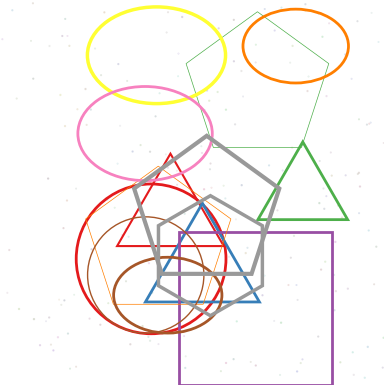[{"shape": "circle", "thickness": 2, "radius": 0.97, "center": [0.392, 0.328]}, {"shape": "triangle", "thickness": 1.5, "radius": 0.8, "center": [0.443, 0.441]}, {"shape": "triangle", "thickness": 2, "radius": 0.85, "center": [0.526, 0.301]}, {"shape": "triangle", "thickness": 2, "radius": 0.67, "center": [0.786, 0.497]}, {"shape": "pentagon", "thickness": 0.5, "radius": 0.97, "center": [0.669, 0.775]}, {"shape": "square", "thickness": 2, "radius": 0.99, "center": [0.664, 0.2]}, {"shape": "oval", "thickness": 2, "radius": 0.68, "center": [0.768, 0.88]}, {"shape": "pentagon", "thickness": 0.5, "radius": 0.99, "center": [0.411, 0.37]}, {"shape": "oval", "thickness": 2.5, "radius": 0.9, "center": [0.406, 0.856]}, {"shape": "circle", "thickness": 1, "radius": 0.76, "center": [0.379, 0.286]}, {"shape": "oval", "thickness": 2, "radius": 0.7, "center": [0.436, 0.233]}, {"shape": "oval", "thickness": 2, "radius": 0.87, "center": [0.377, 0.653]}, {"shape": "hexagon", "thickness": 2.5, "radius": 0.78, "center": [0.547, 0.336]}, {"shape": "pentagon", "thickness": 3, "radius": 0.99, "center": [0.537, 0.449]}]